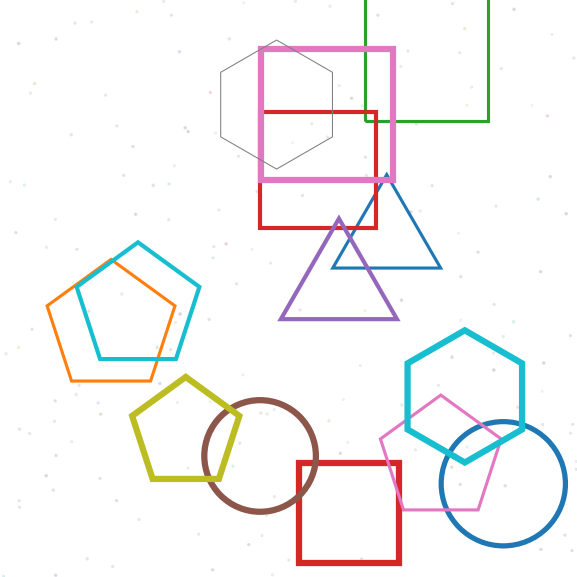[{"shape": "triangle", "thickness": 1.5, "radius": 0.54, "center": [0.67, 0.589]}, {"shape": "circle", "thickness": 2.5, "radius": 0.54, "center": [0.872, 0.161]}, {"shape": "pentagon", "thickness": 1.5, "radius": 0.58, "center": [0.192, 0.434]}, {"shape": "square", "thickness": 1.5, "radius": 0.53, "center": [0.739, 0.896]}, {"shape": "square", "thickness": 2, "radius": 0.5, "center": [0.55, 0.705]}, {"shape": "square", "thickness": 3, "radius": 0.43, "center": [0.605, 0.111]}, {"shape": "triangle", "thickness": 2, "radius": 0.58, "center": [0.587, 0.505]}, {"shape": "circle", "thickness": 3, "radius": 0.48, "center": [0.45, 0.21]}, {"shape": "square", "thickness": 3, "radius": 0.57, "center": [0.566, 0.801]}, {"shape": "pentagon", "thickness": 1.5, "radius": 0.55, "center": [0.763, 0.205]}, {"shape": "hexagon", "thickness": 0.5, "radius": 0.56, "center": [0.479, 0.818]}, {"shape": "pentagon", "thickness": 3, "radius": 0.49, "center": [0.322, 0.249]}, {"shape": "pentagon", "thickness": 2, "radius": 0.56, "center": [0.239, 0.468]}, {"shape": "hexagon", "thickness": 3, "radius": 0.57, "center": [0.805, 0.313]}]